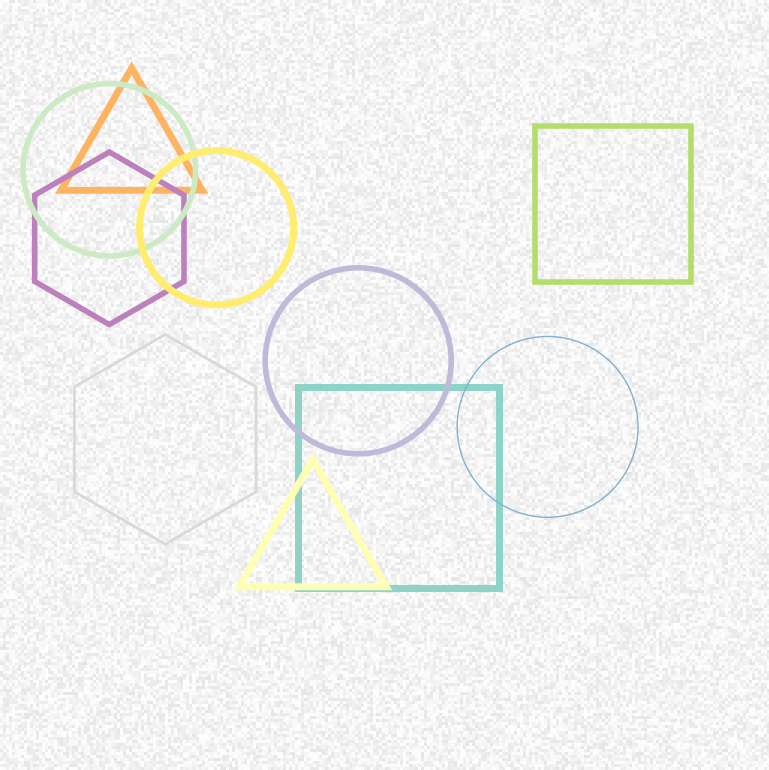[{"shape": "square", "thickness": 2.5, "radius": 0.65, "center": [0.517, 0.367]}, {"shape": "triangle", "thickness": 2.5, "radius": 0.55, "center": [0.406, 0.293]}, {"shape": "circle", "thickness": 2, "radius": 0.6, "center": [0.465, 0.531]}, {"shape": "circle", "thickness": 0.5, "radius": 0.59, "center": [0.711, 0.446]}, {"shape": "triangle", "thickness": 2.5, "radius": 0.53, "center": [0.171, 0.806]}, {"shape": "square", "thickness": 2, "radius": 0.51, "center": [0.796, 0.735]}, {"shape": "hexagon", "thickness": 1, "radius": 0.68, "center": [0.215, 0.429]}, {"shape": "hexagon", "thickness": 2, "radius": 0.56, "center": [0.142, 0.691]}, {"shape": "circle", "thickness": 2, "radius": 0.56, "center": [0.142, 0.78]}, {"shape": "circle", "thickness": 2.5, "radius": 0.5, "center": [0.281, 0.704]}]